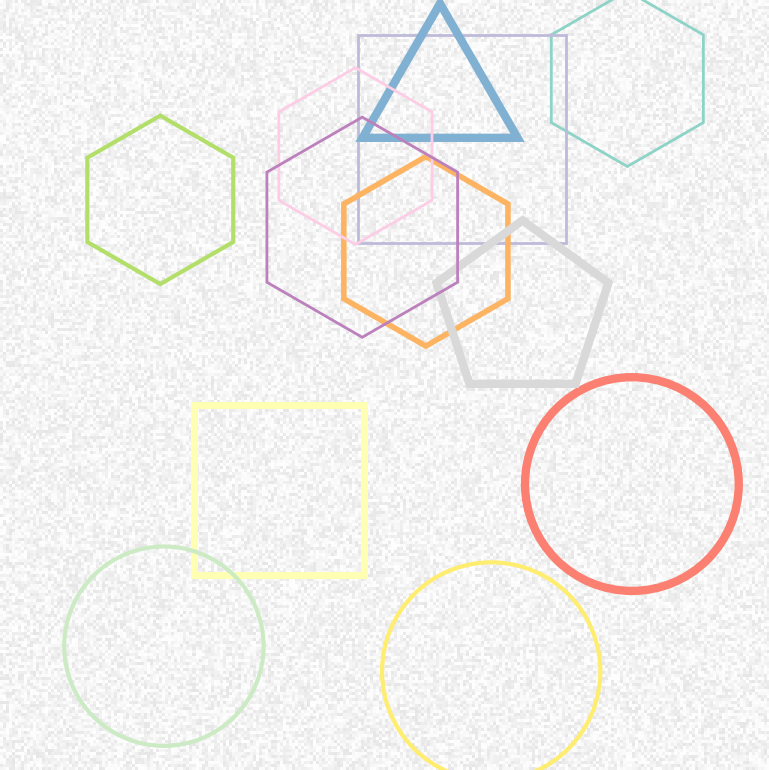[{"shape": "hexagon", "thickness": 1, "radius": 0.57, "center": [0.815, 0.898]}, {"shape": "square", "thickness": 2.5, "radius": 0.55, "center": [0.362, 0.364]}, {"shape": "square", "thickness": 1, "radius": 0.67, "center": [0.6, 0.82]}, {"shape": "circle", "thickness": 3, "radius": 0.69, "center": [0.821, 0.371]}, {"shape": "triangle", "thickness": 3, "radius": 0.58, "center": [0.571, 0.879]}, {"shape": "hexagon", "thickness": 2, "radius": 0.62, "center": [0.553, 0.674]}, {"shape": "hexagon", "thickness": 1.5, "radius": 0.55, "center": [0.208, 0.74]}, {"shape": "hexagon", "thickness": 1, "radius": 0.57, "center": [0.462, 0.797]}, {"shape": "pentagon", "thickness": 3, "radius": 0.59, "center": [0.679, 0.596]}, {"shape": "hexagon", "thickness": 1, "radius": 0.71, "center": [0.47, 0.705]}, {"shape": "circle", "thickness": 1.5, "radius": 0.65, "center": [0.213, 0.161]}, {"shape": "circle", "thickness": 1.5, "radius": 0.71, "center": [0.638, 0.128]}]